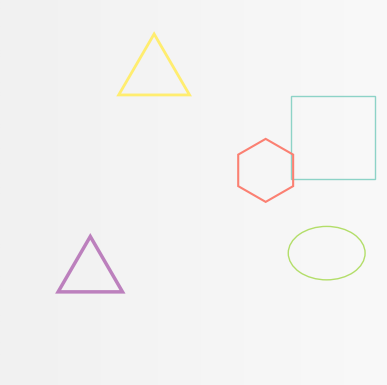[{"shape": "square", "thickness": 1, "radius": 0.54, "center": [0.859, 0.644]}, {"shape": "hexagon", "thickness": 1.5, "radius": 0.41, "center": [0.686, 0.557]}, {"shape": "oval", "thickness": 1, "radius": 0.5, "center": [0.843, 0.343]}, {"shape": "triangle", "thickness": 2.5, "radius": 0.48, "center": [0.233, 0.29]}, {"shape": "triangle", "thickness": 2, "radius": 0.53, "center": [0.398, 0.806]}]